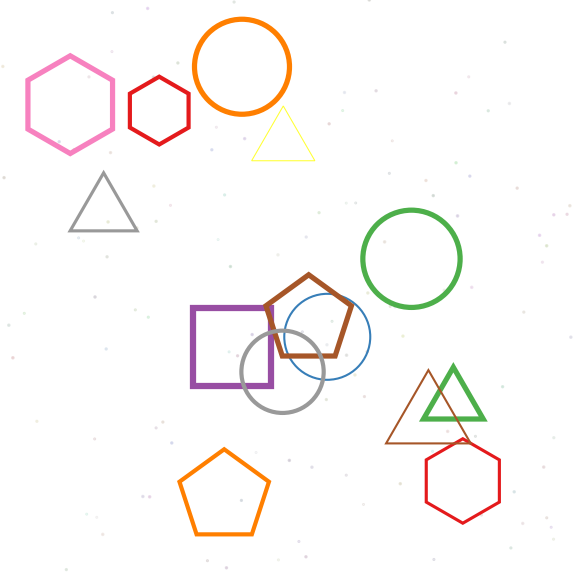[{"shape": "hexagon", "thickness": 1.5, "radius": 0.37, "center": [0.801, 0.166]}, {"shape": "hexagon", "thickness": 2, "radius": 0.29, "center": [0.276, 0.808]}, {"shape": "circle", "thickness": 1, "radius": 0.37, "center": [0.567, 0.416]}, {"shape": "triangle", "thickness": 2.5, "radius": 0.3, "center": [0.785, 0.303]}, {"shape": "circle", "thickness": 2.5, "radius": 0.42, "center": [0.713, 0.551]}, {"shape": "square", "thickness": 3, "radius": 0.34, "center": [0.402, 0.398]}, {"shape": "pentagon", "thickness": 2, "radius": 0.41, "center": [0.388, 0.14]}, {"shape": "circle", "thickness": 2.5, "radius": 0.41, "center": [0.419, 0.884]}, {"shape": "triangle", "thickness": 0.5, "radius": 0.32, "center": [0.491, 0.752]}, {"shape": "triangle", "thickness": 1, "radius": 0.42, "center": [0.742, 0.274]}, {"shape": "pentagon", "thickness": 2.5, "radius": 0.39, "center": [0.535, 0.446]}, {"shape": "hexagon", "thickness": 2.5, "radius": 0.42, "center": [0.122, 0.818]}, {"shape": "triangle", "thickness": 1.5, "radius": 0.33, "center": [0.179, 0.633]}, {"shape": "circle", "thickness": 2, "radius": 0.36, "center": [0.489, 0.355]}]